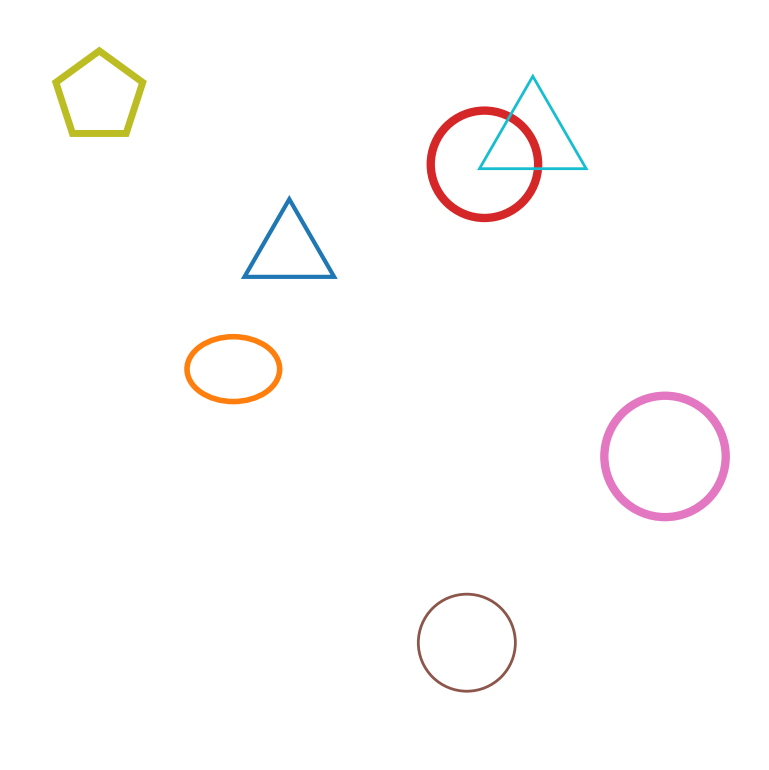[{"shape": "triangle", "thickness": 1.5, "radius": 0.34, "center": [0.376, 0.674]}, {"shape": "oval", "thickness": 2, "radius": 0.3, "center": [0.303, 0.521]}, {"shape": "circle", "thickness": 3, "radius": 0.35, "center": [0.629, 0.787]}, {"shape": "circle", "thickness": 1, "radius": 0.32, "center": [0.606, 0.165]}, {"shape": "circle", "thickness": 3, "radius": 0.39, "center": [0.864, 0.407]}, {"shape": "pentagon", "thickness": 2.5, "radius": 0.3, "center": [0.129, 0.875]}, {"shape": "triangle", "thickness": 1, "radius": 0.4, "center": [0.692, 0.821]}]